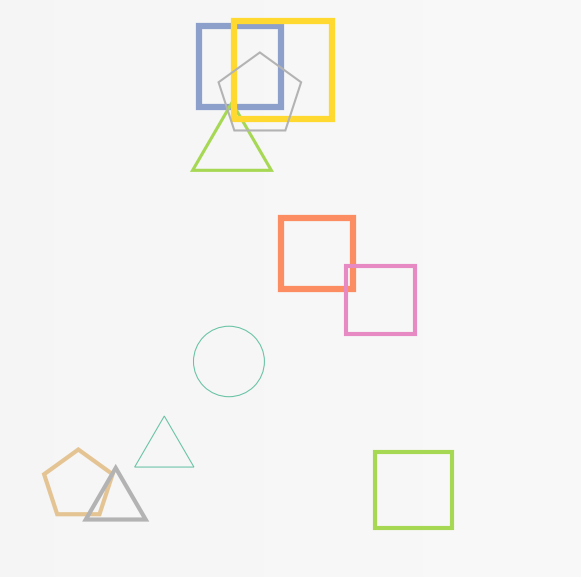[{"shape": "triangle", "thickness": 0.5, "radius": 0.29, "center": [0.283, 0.22]}, {"shape": "circle", "thickness": 0.5, "radius": 0.31, "center": [0.394, 0.373]}, {"shape": "square", "thickness": 3, "radius": 0.31, "center": [0.545, 0.56]}, {"shape": "square", "thickness": 3, "radius": 0.35, "center": [0.412, 0.884]}, {"shape": "square", "thickness": 2, "radius": 0.3, "center": [0.655, 0.479]}, {"shape": "square", "thickness": 2, "radius": 0.33, "center": [0.711, 0.151]}, {"shape": "triangle", "thickness": 1.5, "radius": 0.39, "center": [0.399, 0.743]}, {"shape": "square", "thickness": 3, "radius": 0.42, "center": [0.487, 0.878]}, {"shape": "pentagon", "thickness": 2, "radius": 0.31, "center": [0.135, 0.159]}, {"shape": "pentagon", "thickness": 1, "radius": 0.37, "center": [0.447, 0.834]}, {"shape": "triangle", "thickness": 2, "radius": 0.3, "center": [0.199, 0.129]}]